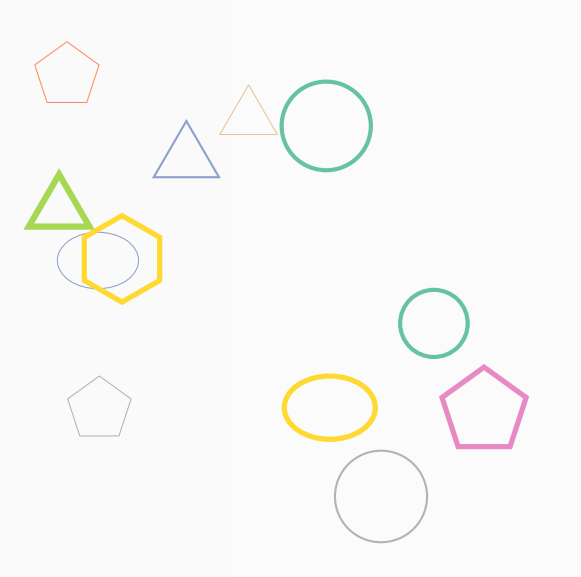[{"shape": "circle", "thickness": 2, "radius": 0.38, "center": [0.561, 0.781]}, {"shape": "circle", "thickness": 2, "radius": 0.29, "center": [0.747, 0.439]}, {"shape": "pentagon", "thickness": 0.5, "radius": 0.29, "center": [0.115, 0.869]}, {"shape": "triangle", "thickness": 1, "radius": 0.32, "center": [0.321, 0.725]}, {"shape": "oval", "thickness": 0.5, "radius": 0.35, "center": [0.169, 0.548]}, {"shape": "pentagon", "thickness": 2.5, "radius": 0.38, "center": [0.833, 0.287]}, {"shape": "triangle", "thickness": 3, "radius": 0.3, "center": [0.102, 0.637]}, {"shape": "hexagon", "thickness": 2.5, "radius": 0.37, "center": [0.21, 0.551]}, {"shape": "oval", "thickness": 2.5, "radius": 0.39, "center": [0.567, 0.293]}, {"shape": "triangle", "thickness": 0.5, "radius": 0.29, "center": [0.428, 0.795]}, {"shape": "pentagon", "thickness": 0.5, "radius": 0.29, "center": [0.171, 0.291]}, {"shape": "circle", "thickness": 1, "radius": 0.4, "center": [0.656, 0.139]}]